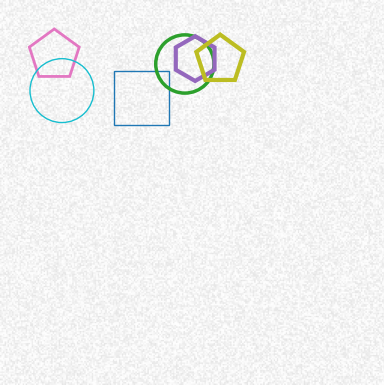[{"shape": "square", "thickness": 1, "radius": 0.35, "center": [0.367, 0.745]}, {"shape": "circle", "thickness": 2.5, "radius": 0.38, "center": [0.48, 0.834]}, {"shape": "hexagon", "thickness": 3, "radius": 0.29, "center": [0.507, 0.848]}, {"shape": "pentagon", "thickness": 2, "radius": 0.34, "center": [0.141, 0.857]}, {"shape": "pentagon", "thickness": 3, "radius": 0.33, "center": [0.572, 0.845]}, {"shape": "circle", "thickness": 1, "radius": 0.41, "center": [0.161, 0.765]}]